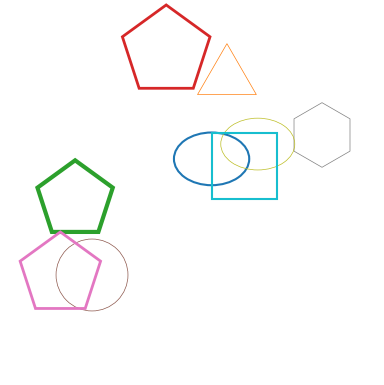[{"shape": "oval", "thickness": 1.5, "radius": 0.49, "center": [0.55, 0.587]}, {"shape": "triangle", "thickness": 0.5, "radius": 0.44, "center": [0.589, 0.798]}, {"shape": "pentagon", "thickness": 3, "radius": 0.51, "center": [0.195, 0.481]}, {"shape": "pentagon", "thickness": 2, "radius": 0.6, "center": [0.432, 0.867]}, {"shape": "circle", "thickness": 0.5, "radius": 0.47, "center": [0.239, 0.286]}, {"shape": "pentagon", "thickness": 2, "radius": 0.55, "center": [0.157, 0.288]}, {"shape": "hexagon", "thickness": 0.5, "radius": 0.42, "center": [0.836, 0.649]}, {"shape": "oval", "thickness": 0.5, "radius": 0.48, "center": [0.67, 0.626]}, {"shape": "square", "thickness": 1.5, "radius": 0.42, "center": [0.635, 0.569]}]